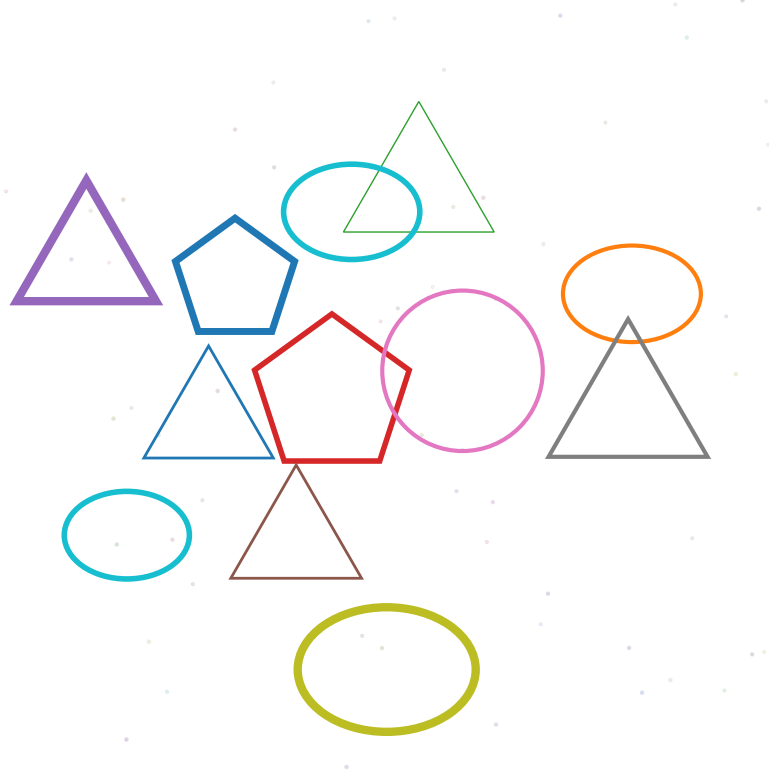[{"shape": "triangle", "thickness": 1, "radius": 0.49, "center": [0.271, 0.454]}, {"shape": "pentagon", "thickness": 2.5, "radius": 0.41, "center": [0.305, 0.635]}, {"shape": "oval", "thickness": 1.5, "radius": 0.45, "center": [0.821, 0.618]}, {"shape": "triangle", "thickness": 0.5, "radius": 0.57, "center": [0.544, 0.755]}, {"shape": "pentagon", "thickness": 2, "radius": 0.53, "center": [0.431, 0.487]}, {"shape": "triangle", "thickness": 3, "radius": 0.52, "center": [0.112, 0.661]}, {"shape": "triangle", "thickness": 1, "radius": 0.49, "center": [0.385, 0.298]}, {"shape": "circle", "thickness": 1.5, "radius": 0.52, "center": [0.601, 0.518]}, {"shape": "triangle", "thickness": 1.5, "radius": 0.6, "center": [0.816, 0.466]}, {"shape": "oval", "thickness": 3, "radius": 0.58, "center": [0.502, 0.13]}, {"shape": "oval", "thickness": 2, "radius": 0.41, "center": [0.165, 0.305]}, {"shape": "oval", "thickness": 2, "radius": 0.44, "center": [0.457, 0.725]}]